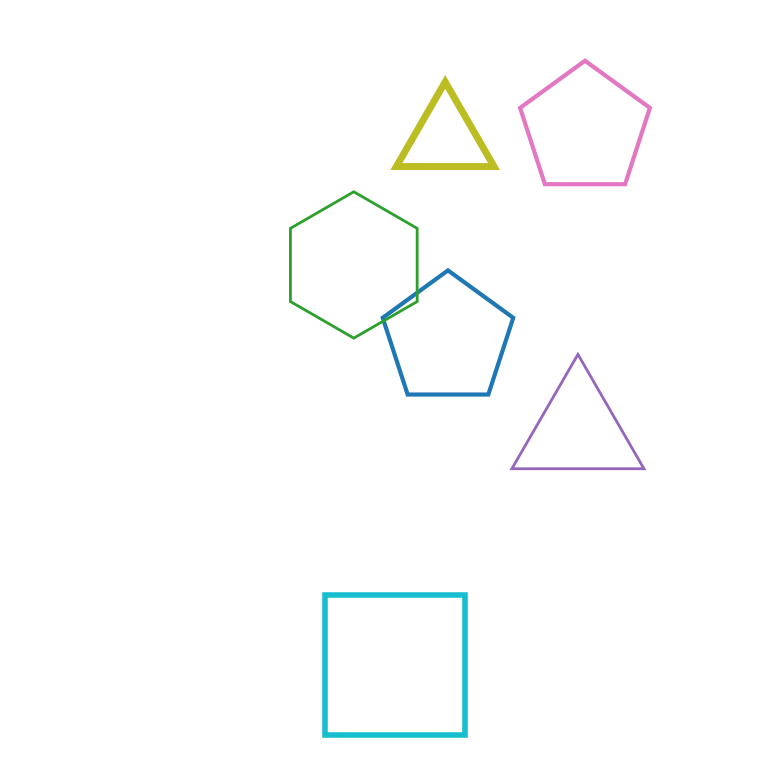[{"shape": "pentagon", "thickness": 1.5, "radius": 0.45, "center": [0.582, 0.56]}, {"shape": "hexagon", "thickness": 1, "radius": 0.48, "center": [0.459, 0.656]}, {"shape": "triangle", "thickness": 1, "radius": 0.5, "center": [0.751, 0.441]}, {"shape": "pentagon", "thickness": 1.5, "radius": 0.44, "center": [0.76, 0.832]}, {"shape": "triangle", "thickness": 2.5, "radius": 0.37, "center": [0.578, 0.82]}, {"shape": "square", "thickness": 2, "radius": 0.46, "center": [0.513, 0.136]}]